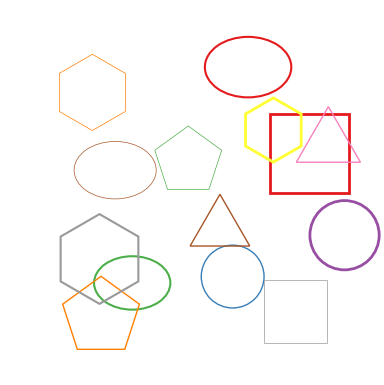[{"shape": "square", "thickness": 2, "radius": 0.51, "center": [0.803, 0.602]}, {"shape": "oval", "thickness": 1.5, "radius": 0.56, "center": [0.644, 0.826]}, {"shape": "circle", "thickness": 1, "radius": 0.41, "center": [0.604, 0.282]}, {"shape": "pentagon", "thickness": 0.5, "radius": 0.46, "center": [0.489, 0.581]}, {"shape": "oval", "thickness": 1.5, "radius": 0.5, "center": [0.343, 0.265]}, {"shape": "circle", "thickness": 2, "radius": 0.45, "center": [0.895, 0.389]}, {"shape": "hexagon", "thickness": 0.5, "radius": 0.5, "center": [0.24, 0.76]}, {"shape": "pentagon", "thickness": 1, "radius": 0.52, "center": [0.262, 0.177]}, {"shape": "hexagon", "thickness": 2, "radius": 0.42, "center": [0.71, 0.662]}, {"shape": "oval", "thickness": 0.5, "radius": 0.53, "center": [0.299, 0.558]}, {"shape": "triangle", "thickness": 1, "radius": 0.45, "center": [0.571, 0.406]}, {"shape": "triangle", "thickness": 1, "radius": 0.48, "center": [0.853, 0.627]}, {"shape": "square", "thickness": 0.5, "radius": 0.41, "center": [0.768, 0.191]}, {"shape": "hexagon", "thickness": 1.5, "radius": 0.58, "center": [0.258, 0.327]}]